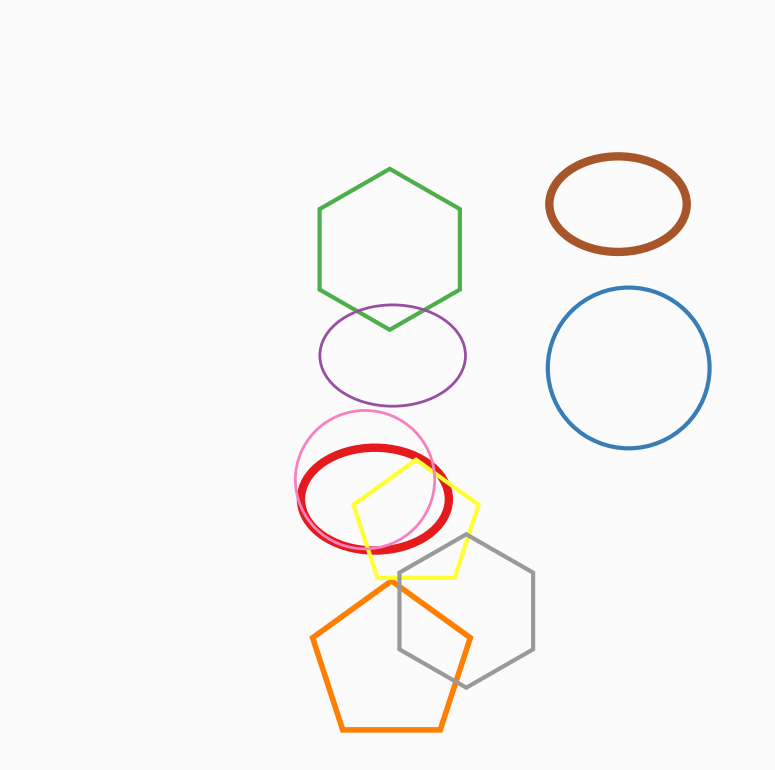[{"shape": "oval", "thickness": 3, "radius": 0.48, "center": [0.484, 0.352]}, {"shape": "circle", "thickness": 1.5, "radius": 0.52, "center": [0.811, 0.522]}, {"shape": "hexagon", "thickness": 1.5, "radius": 0.52, "center": [0.503, 0.676]}, {"shape": "oval", "thickness": 1, "radius": 0.47, "center": [0.507, 0.538]}, {"shape": "pentagon", "thickness": 2, "radius": 0.53, "center": [0.505, 0.139]}, {"shape": "pentagon", "thickness": 1.5, "radius": 0.42, "center": [0.537, 0.318]}, {"shape": "oval", "thickness": 3, "radius": 0.44, "center": [0.797, 0.735]}, {"shape": "circle", "thickness": 1, "radius": 0.45, "center": [0.471, 0.377]}, {"shape": "hexagon", "thickness": 1.5, "radius": 0.5, "center": [0.602, 0.207]}]